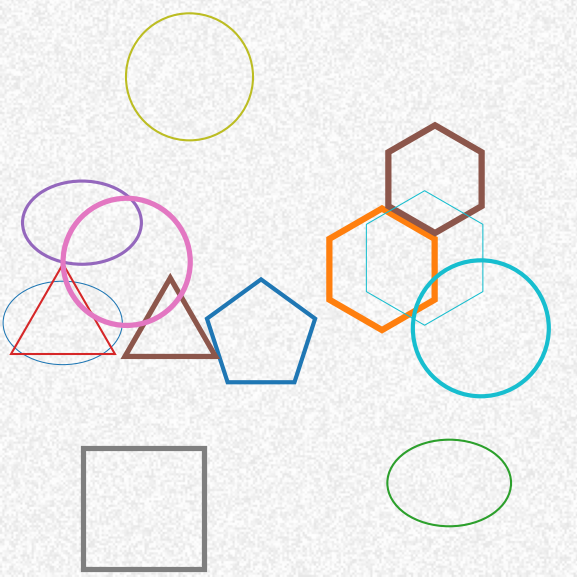[{"shape": "pentagon", "thickness": 2, "radius": 0.49, "center": [0.452, 0.417]}, {"shape": "oval", "thickness": 0.5, "radius": 0.52, "center": [0.109, 0.44]}, {"shape": "hexagon", "thickness": 3, "radius": 0.53, "center": [0.661, 0.533]}, {"shape": "oval", "thickness": 1, "radius": 0.54, "center": [0.778, 0.163]}, {"shape": "triangle", "thickness": 1, "radius": 0.52, "center": [0.109, 0.438]}, {"shape": "oval", "thickness": 1.5, "radius": 0.51, "center": [0.142, 0.614]}, {"shape": "triangle", "thickness": 2.5, "radius": 0.45, "center": [0.295, 0.427]}, {"shape": "hexagon", "thickness": 3, "radius": 0.47, "center": [0.753, 0.689]}, {"shape": "circle", "thickness": 2.5, "radius": 0.55, "center": [0.219, 0.546]}, {"shape": "square", "thickness": 2.5, "radius": 0.52, "center": [0.249, 0.119]}, {"shape": "circle", "thickness": 1, "radius": 0.55, "center": [0.328, 0.866]}, {"shape": "hexagon", "thickness": 0.5, "radius": 0.58, "center": [0.735, 0.552]}, {"shape": "circle", "thickness": 2, "radius": 0.59, "center": [0.833, 0.431]}]